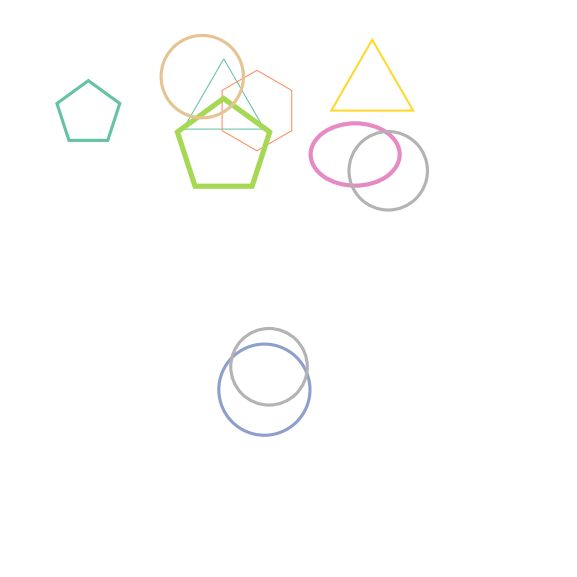[{"shape": "pentagon", "thickness": 1.5, "radius": 0.29, "center": [0.153, 0.802]}, {"shape": "triangle", "thickness": 0.5, "radius": 0.41, "center": [0.387, 0.816]}, {"shape": "hexagon", "thickness": 0.5, "radius": 0.35, "center": [0.445, 0.808]}, {"shape": "circle", "thickness": 1.5, "radius": 0.39, "center": [0.458, 0.324]}, {"shape": "oval", "thickness": 2, "radius": 0.39, "center": [0.615, 0.732]}, {"shape": "pentagon", "thickness": 2.5, "radius": 0.42, "center": [0.387, 0.745]}, {"shape": "triangle", "thickness": 1, "radius": 0.41, "center": [0.645, 0.849]}, {"shape": "circle", "thickness": 1.5, "radius": 0.36, "center": [0.35, 0.866]}, {"shape": "circle", "thickness": 1.5, "radius": 0.34, "center": [0.672, 0.703]}, {"shape": "circle", "thickness": 1.5, "radius": 0.33, "center": [0.466, 0.364]}]